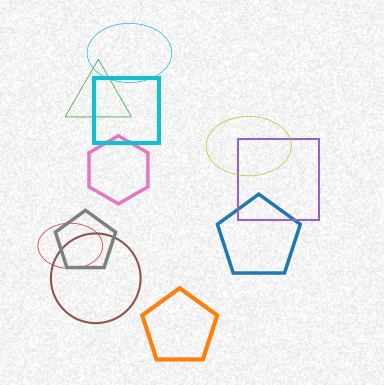[{"shape": "pentagon", "thickness": 2.5, "radius": 0.57, "center": [0.672, 0.382]}, {"shape": "pentagon", "thickness": 3, "radius": 0.51, "center": [0.467, 0.149]}, {"shape": "triangle", "thickness": 0.5, "radius": 0.5, "center": [0.255, 0.746]}, {"shape": "oval", "thickness": 0.5, "radius": 0.42, "center": [0.183, 0.361]}, {"shape": "square", "thickness": 1.5, "radius": 0.53, "center": [0.723, 0.533]}, {"shape": "circle", "thickness": 1.5, "radius": 0.58, "center": [0.249, 0.277]}, {"shape": "hexagon", "thickness": 2.5, "radius": 0.44, "center": [0.308, 0.559]}, {"shape": "pentagon", "thickness": 2.5, "radius": 0.41, "center": [0.222, 0.372]}, {"shape": "oval", "thickness": 0.5, "radius": 0.55, "center": [0.646, 0.621]}, {"shape": "oval", "thickness": 0.5, "radius": 0.55, "center": [0.336, 0.862]}, {"shape": "square", "thickness": 3, "radius": 0.43, "center": [0.329, 0.713]}]